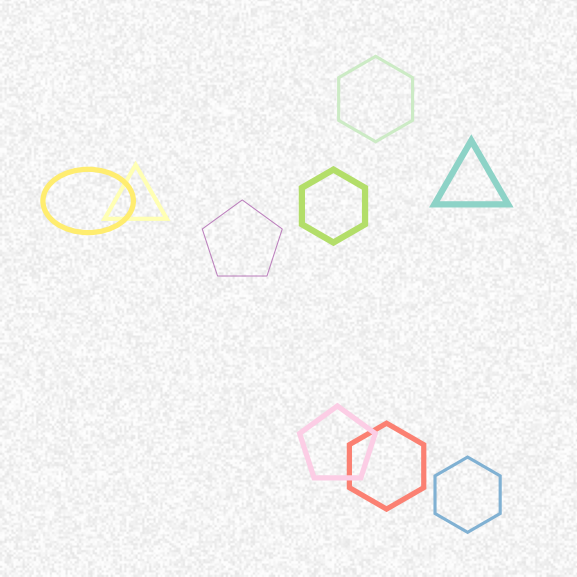[{"shape": "triangle", "thickness": 3, "radius": 0.37, "center": [0.816, 0.682]}, {"shape": "triangle", "thickness": 2, "radius": 0.31, "center": [0.235, 0.651]}, {"shape": "hexagon", "thickness": 2.5, "radius": 0.37, "center": [0.669, 0.192]}, {"shape": "hexagon", "thickness": 1.5, "radius": 0.33, "center": [0.81, 0.143]}, {"shape": "hexagon", "thickness": 3, "radius": 0.32, "center": [0.577, 0.642]}, {"shape": "pentagon", "thickness": 2.5, "radius": 0.34, "center": [0.584, 0.227]}, {"shape": "pentagon", "thickness": 0.5, "radius": 0.36, "center": [0.419, 0.58]}, {"shape": "hexagon", "thickness": 1.5, "radius": 0.37, "center": [0.65, 0.828]}, {"shape": "oval", "thickness": 2.5, "radius": 0.39, "center": [0.153, 0.651]}]